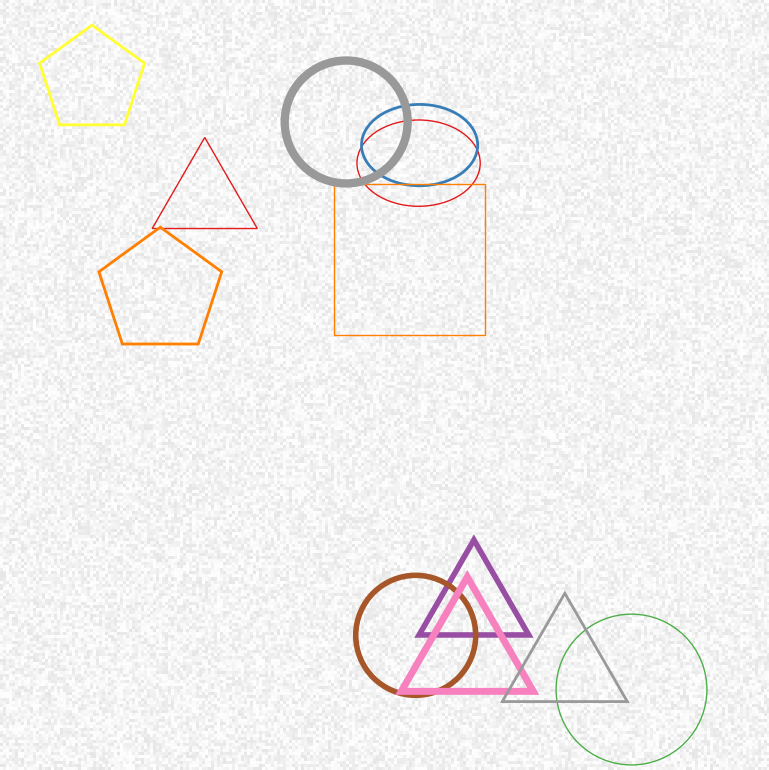[{"shape": "oval", "thickness": 0.5, "radius": 0.4, "center": [0.544, 0.788]}, {"shape": "triangle", "thickness": 0.5, "radius": 0.39, "center": [0.266, 0.743]}, {"shape": "oval", "thickness": 1, "radius": 0.38, "center": [0.545, 0.812]}, {"shape": "circle", "thickness": 0.5, "radius": 0.49, "center": [0.82, 0.105]}, {"shape": "triangle", "thickness": 2, "radius": 0.41, "center": [0.615, 0.216]}, {"shape": "pentagon", "thickness": 1, "radius": 0.42, "center": [0.208, 0.621]}, {"shape": "square", "thickness": 0.5, "radius": 0.49, "center": [0.532, 0.662]}, {"shape": "pentagon", "thickness": 1, "radius": 0.36, "center": [0.12, 0.896]}, {"shape": "circle", "thickness": 2, "radius": 0.39, "center": [0.54, 0.175]}, {"shape": "triangle", "thickness": 2.5, "radius": 0.5, "center": [0.607, 0.152]}, {"shape": "circle", "thickness": 3, "radius": 0.4, "center": [0.45, 0.842]}, {"shape": "triangle", "thickness": 1, "radius": 0.47, "center": [0.734, 0.136]}]